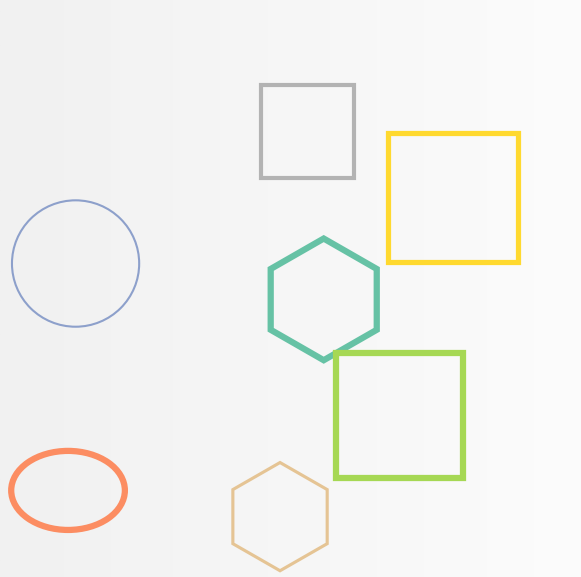[{"shape": "hexagon", "thickness": 3, "radius": 0.53, "center": [0.557, 0.481]}, {"shape": "oval", "thickness": 3, "radius": 0.49, "center": [0.117, 0.15]}, {"shape": "circle", "thickness": 1, "radius": 0.55, "center": [0.13, 0.543]}, {"shape": "square", "thickness": 3, "radius": 0.54, "center": [0.687, 0.28]}, {"shape": "square", "thickness": 2.5, "radius": 0.56, "center": [0.779, 0.656]}, {"shape": "hexagon", "thickness": 1.5, "radius": 0.47, "center": [0.482, 0.105]}, {"shape": "square", "thickness": 2, "radius": 0.4, "center": [0.529, 0.771]}]